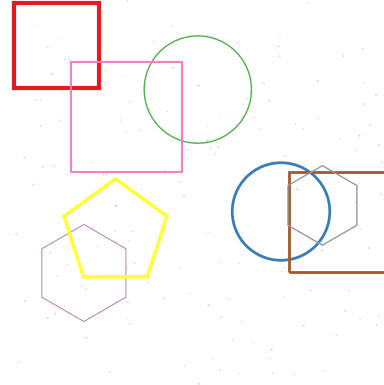[{"shape": "square", "thickness": 3, "radius": 0.55, "center": [0.148, 0.881]}, {"shape": "circle", "thickness": 2, "radius": 0.63, "center": [0.73, 0.451]}, {"shape": "circle", "thickness": 1, "radius": 0.7, "center": [0.514, 0.767]}, {"shape": "hexagon", "thickness": 0.5, "radius": 0.63, "center": [0.218, 0.291]}, {"shape": "pentagon", "thickness": 2.5, "radius": 0.7, "center": [0.3, 0.395]}, {"shape": "square", "thickness": 2, "radius": 0.65, "center": [0.881, 0.424]}, {"shape": "square", "thickness": 1.5, "radius": 0.72, "center": [0.328, 0.696]}, {"shape": "hexagon", "thickness": 1, "radius": 0.52, "center": [0.837, 0.466]}]